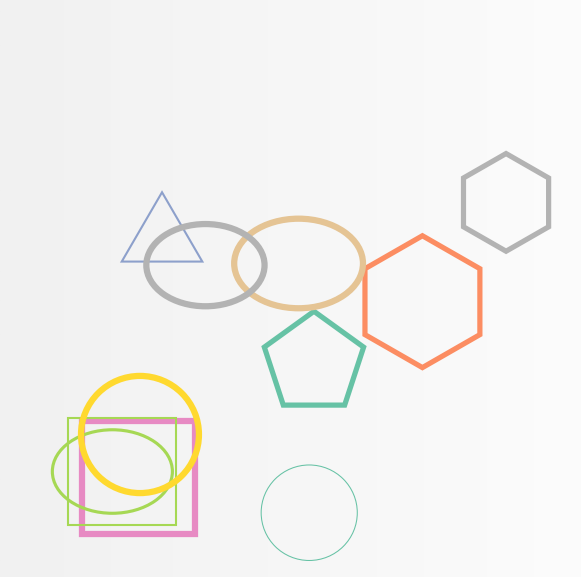[{"shape": "pentagon", "thickness": 2.5, "radius": 0.45, "center": [0.54, 0.37]}, {"shape": "circle", "thickness": 0.5, "radius": 0.41, "center": [0.532, 0.111]}, {"shape": "hexagon", "thickness": 2.5, "radius": 0.57, "center": [0.727, 0.477]}, {"shape": "triangle", "thickness": 1, "radius": 0.4, "center": [0.279, 0.586]}, {"shape": "square", "thickness": 3, "radius": 0.49, "center": [0.238, 0.172]}, {"shape": "square", "thickness": 1, "radius": 0.46, "center": [0.211, 0.183]}, {"shape": "oval", "thickness": 1.5, "radius": 0.52, "center": [0.193, 0.183]}, {"shape": "circle", "thickness": 3, "radius": 0.51, "center": [0.241, 0.247]}, {"shape": "oval", "thickness": 3, "radius": 0.55, "center": [0.514, 0.543]}, {"shape": "oval", "thickness": 3, "radius": 0.51, "center": [0.353, 0.54]}, {"shape": "hexagon", "thickness": 2.5, "radius": 0.42, "center": [0.871, 0.649]}]